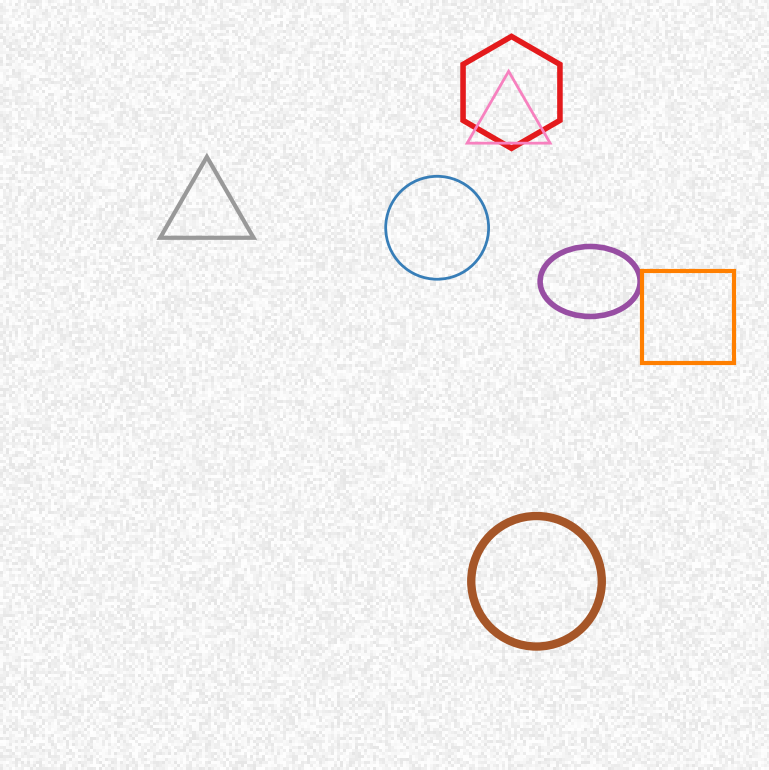[{"shape": "hexagon", "thickness": 2, "radius": 0.36, "center": [0.664, 0.88]}, {"shape": "circle", "thickness": 1, "radius": 0.33, "center": [0.568, 0.704]}, {"shape": "oval", "thickness": 2, "radius": 0.32, "center": [0.766, 0.634]}, {"shape": "square", "thickness": 1.5, "radius": 0.3, "center": [0.893, 0.588]}, {"shape": "circle", "thickness": 3, "radius": 0.42, "center": [0.697, 0.245]}, {"shape": "triangle", "thickness": 1, "radius": 0.31, "center": [0.661, 0.845]}, {"shape": "triangle", "thickness": 1.5, "radius": 0.35, "center": [0.269, 0.726]}]